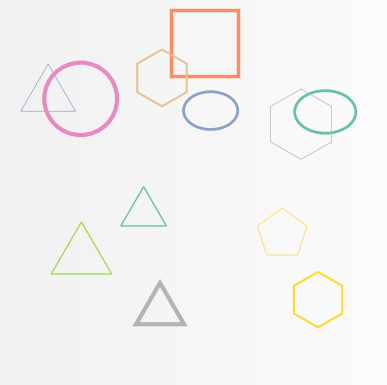[{"shape": "oval", "thickness": 2, "radius": 0.39, "center": [0.839, 0.709]}, {"shape": "triangle", "thickness": 1, "radius": 0.34, "center": [0.371, 0.447]}, {"shape": "square", "thickness": 2.5, "radius": 0.43, "center": [0.529, 0.889]}, {"shape": "triangle", "thickness": 0.5, "radius": 0.41, "center": [0.124, 0.752]}, {"shape": "oval", "thickness": 2, "radius": 0.35, "center": [0.544, 0.713]}, {"shape": "circle", "thickness": 3, "radius": 0.47, "center": [0.208, 0.743]}, {"shape": "triangle", "thickness": 1, "radius": 0.45, "center": [0.21, 0.333]}, {"shape": "hexagon", "thickness": 1.5, "radius": 0.36, "center": [0.821, 0.222]}, {"shape": "pentagon", "thickness": 0.5, "radius": 0.34, "center": [0.728, 0.392]}, {"shape": "hexagon", "thickness": 1.5, "radius": 0.37, "center": [0.418, 0.798]}, {"shape": "triangle", "thickness": 3, "radius": 0.36, "center": [0.413, 0.194]}, {"shape": "hexagon", "thickness": 0.5, "radius": 0.46, "center": [0.777, 0.677]}]